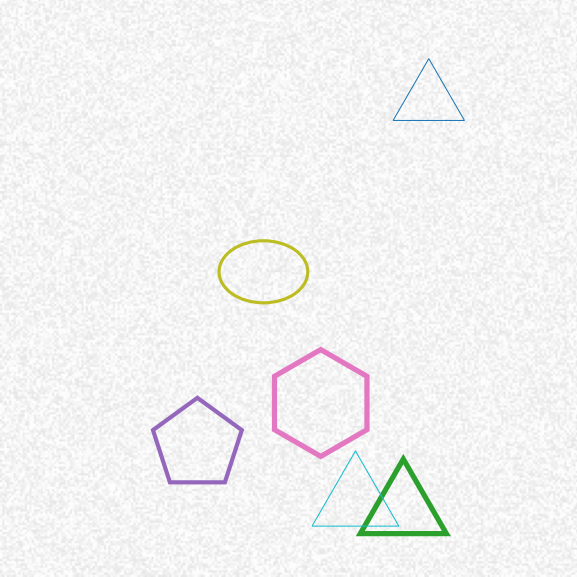[{"shape": "triangle", "thickness": 0.5, "radius": 0.36, "center": [0.742, 0.826]}, {"shape": "triangle", "thickness": 2.5, "radius": 0.43, "center": [0.698, 0.118]}, {"shape": "pentagon", "thickness": 2, "radius": 0.4, "center": [0.342, 0.229]}, {"shape": "hexagon", "thickness": 2.5, "radius": 0.46, "center": [0.555, 0.301]}, {"shape": "oval", "thickness": 1.5, "radius": 0.38, "center": [0.456, 0.528]}, {"shape": "triangle", "thickness": 0.5, "radius": 0.43, "center": [0.616, 0.131]}]